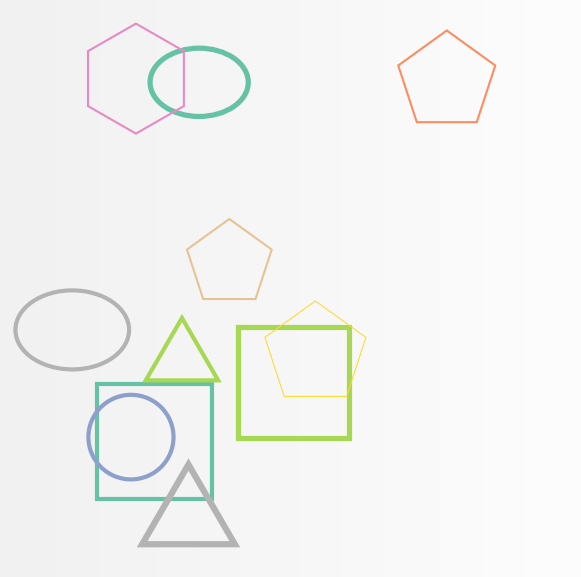[{"shape": "square", "thickness": 2, "radius": 0.49, "center": [0.265, 0.234]}, {"shape": "oval", "thickness": 2.5, "radius": 0.42, "center": [0.343, 0.857]}, {"shape": "pentagon", "thickness": 1, "radius": 0.44, "center": [0.769, 0.859]}, {"shape": "circle", "thickness": 2, "radius": 0.37, "center": [0.225, 0.242]}, {"shape": "hexagon", "thickness": 1, "radius": 0.48, "center": [0.234, 0.863]}, {"shape": "triangle", "thickness": 2, "radius": 0.36, "center": [0.313, 0.376]}, {"shape": "square", "thickness": 2.5, "radius": 0.48, "center": [0.504, 0.337]}, {"shape": "pentagon", "thickness": 0.5, "radius": 0.46, "center": [0.543, 0.387]}, {"shape": "pentagon", "thickness": 1, "radius": 0.38, "center": [0.395, 0.543]}, {"shape": "oval", "thickness": 2, "radius": 0.49, "center": [0.124, 0.428]}, {"shape": "triangle", "thickness": 3, "radius": 0.46, "center": [0.324, 0.103]}]